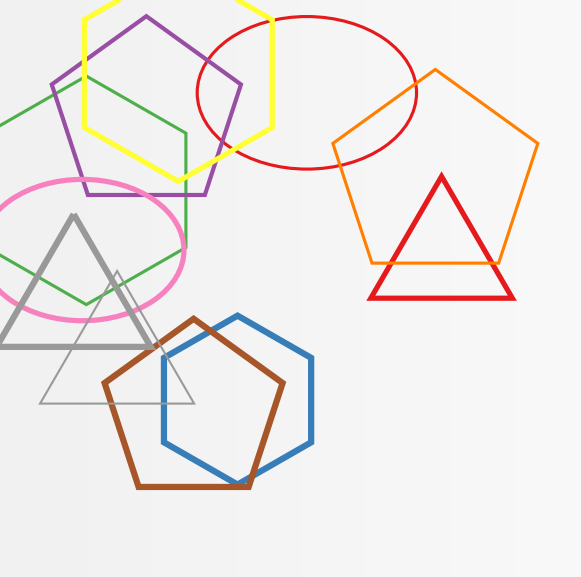[{"shape": "triangle", "thickness": 2.5, "radius": 0.7, "center": [0.76, 0.553]}, {"shape": "oval", "thickness": 1.5, "radius": 0.94, "center": [0.528, 0.838]}, {"shape": "hexagon", "thickness": 3, "radius": 0.73, "center": [0.409, 0.306]}, {"shape": "hexagon", "thickness": 1.5, "radius": 0.99, "center": [0.149, 0.67]}, {"shape": "pentagon", "thickness": 2, "radius": 0.86, "center": [0.252, 0.8]}, {"shape": "pentagon", "thickness": 1.5, "radius": 0.93, "center": [0.749, 0.693]}, {"shape": "hexagon", "thickness": 2.5, "radius": 0.93, "center": [0.307, 0.872]}, {"shape": "pentagon", "thickness": 3, "radius": 0.8, "center": [0.333, 0.286]}, {"shape": "oval", "thickness": 2.5, "radius": 0.87, "center": [0.142, 0.566]}, {"shape": "triangle", "thickness": 3, "radius": 0.77, "center": [0.127, 0.475]}, {"shape": "triangle", "thickness": 1, "radius": 0.77, "center": [0.201, 0.377]}]